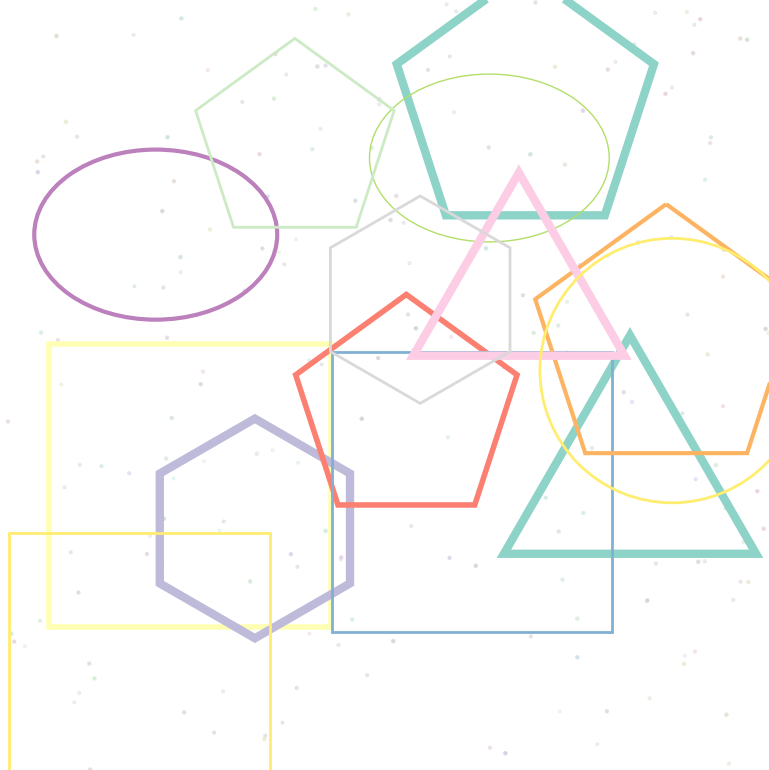[{"shape": "pentagon", "thickness": 3, "radius": 0.88, "center": [0.682, 0.862]}, {"shape": "triangle", "thickness": 3, "radius": 0.95, "center": [0.818, 0.375]}, {"shape": "square", "thickness": 2, "radius": 0.92, "center": [0.247, 0.37]}, {"shape": "hexagon", "thickness": 3, "radius": 0.71, "center": [0.331, 0.314]}, {"shape": "pentagon", "thickness": 2, "radius": 0.76, "center": [0.528, 0.466]}, {"shape": "square", "thickness": 1, "radius": 0.91, "center": [0.613, 0.361]}, {"shape": "pentagon", "thickness": 1.5, "radius": 0.89, "center": [0.865, 0.556]}, {"shape": "oval", "thickness": 0.5, "radius": 0.78, "center": [0.636, 0.795]}, {"shape": "triangle", "thickness": 3, "radius": 0.79, "center": [0.674, 0.617]}, {"shape": "hexagon", "thickness": 1, "radius": 0.67, "center": [0.546, 0.611]}, {"shape": "oval", "thickness": 1.5, "radius": 0.79, "center": [0.202, 0.695]}, {"shape": "pentagon", "thickness": 1, "radius": 0.68, "center": [0.383, 0.815]}, {"shape": "square", "thickness": 1, "radius": 0.85, "center": [0.181, 0.138]}, {"shape": "circle", "thickness": 1, "radius": 0.86, "center": [0.873, 0.519]}]